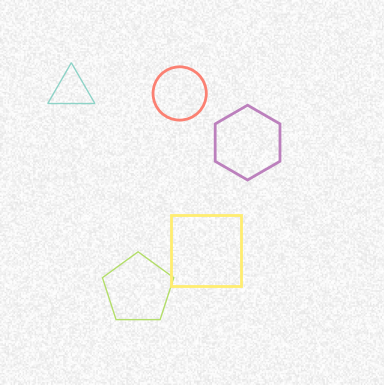[{"shape": "triangle", "thickness": 1, "radius": 0.35, "center": [0.185, 0.766]}, {"shape": "circle", "thickness": 2, "radius": 0.35, "center": [0.467, 0.757]}, {"shape": "pentagon", "thickness": 1, "radius": 0.49, "center": [0.359, 0.249]}, {"shape": "hexagon", "thickness": 2, "radius": 0.49, "center": [0.643, 0.63]}, {"shape": "square", "thickness": 2, "radius": 0.46, "center": [0.535, 0.349]}]